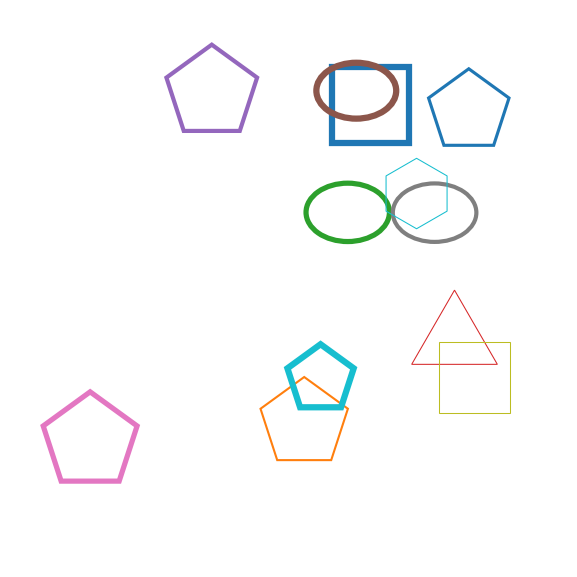[{"shape": "square", "thickness": 3, "radius": 0.33, "center": [0.642, 0.817]}, {"shape": "pentagon", "thickness": 1.5, "radius": 0.37, "center": [0.812, 0.807]}, {"shape": "pentagon", "thickness": 1, "radius": 0.4, "center": [0.527, 0.267]}, {"shape": "oval", "thickness": 2.5, "radius": 0.36, "center": [0.602, 0.631]}, {"shape": "triangle", "thickness": 0.5, "radius": 0.43, "center": [0.787, 0.411]}, {"shape": "pentagon", "thickness": 2, "radius": 0.41, "center": [0.367, 0.839]}, {"shape": "oval", "thickness": 3, "radius": 0.35, "center": [0.617, 0.842]}, {"shape": "pentagon", "thickness": 2.5, "radius": 0.43, "center": [0.156, 0.235]}, {"shape": "oval", "thickness": 2, "radius": 0.36, "center": [0.753, 0.631]}, {"shape": "square", "thickness": 0.5, "radius": 0.31, "center": [0.821, 0.346]}, {"shape": "hexagon", "thickness": 0.5, "radius": 0.3, "center": [0.721, 0.664]}, {"shape": "pentagon", "thickness": 3, "radius": 0.3, "center": [0.555, 0.343]}]